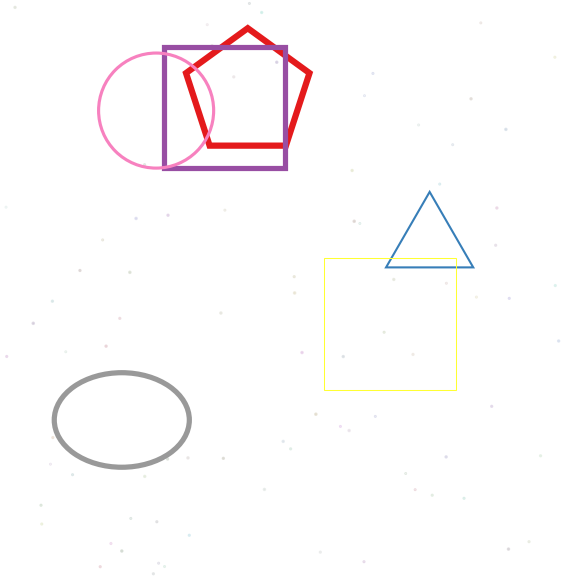[{"shape": "pentagon", "thickness": 3, "radius": 0.56, "center": [0.429, 0.838]}, {"shape": "triangle", "thickness": 1, "radius": 0.44, "center": [0.744, 0.58]}, {"shape": "square", "thickness": 2.5, "radius": 0.52, "center": [0.388, 0.814]}, {"shape": "square", "thickness": 0.5, "radius": 0.57, "center": [0.675, 0.438]}, {"shape": "circle", "thickness": 1.5, "radius": 0.5, "center": [0.27, 0.808]}, {"shape": "oval", "thickness": 2.5, "radius": 0.58, "center": [0.211, 0.272]}]